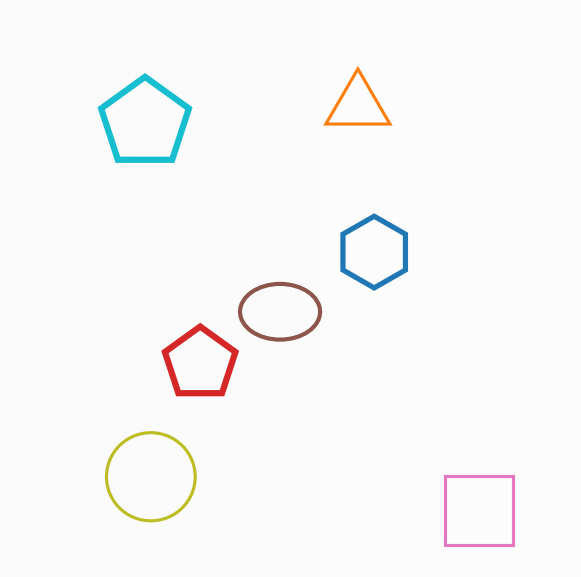[{"shape": "hexagon", "thickness": 2.5, "radius": 0.31, "center": [0.644, 0.563]}, {"shape": "triangle", "thickness": 1.5, "radius": 0.32, "center": [0.616, 0.816]}, {"shape": "pentagon", "thickness": 3, "radius": 0.32, "center": [0.344, 0.37]}, {"shape": "oval", "thickness": 2, "radius": 0.34, "center": [0.482, 0.459]}, {"shape": "square", "thickness": 1.5, "radius": 0.3, "center": [0.824, 0.115]}, {"shape": "circle", "thickness": 1.5, "radius": 0.38, "center": [0.26, 0.174]}, {"shape": "pentagon", "thickness": 3, "radius": 0.4, "center": [0.249, 0.787]}]